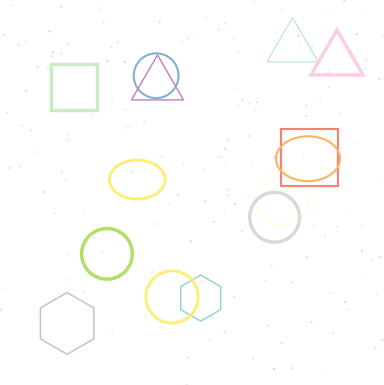[{"shape": "hexagon", "thickness": 1, "radius": 0.3, "center": [0.521, 0.226]}, {"shape": "triangle", "thickness": 0.5, "radius": 0.38, "center": [0.76, 0.877]}, {"shape": "circle", "thickness": 0.5, "radius": 0.35, "center": [0.733, 0.486]}, {"shape": "hexagon", "thickness": 1, "radius": 0.4, "center": [0.174, 0.16]}, {"shape": "square", "thickness": 1.5, "radius": 0.37, "center": [0.804, 0.592]}, {"shape": "circle", "thickness": 1.5, "radius": 0.29, "center": [0.406, 0.803]}, {"shape": "oval", "thickness": 1.5, "radius": 0.42, "center": [0.8, 0.588]}, {"shape": "circle", "thickness": 2.5, "radius": 0.33, "center": [0.278, 0.341]}, {"shape": "triangle", "thickness": 2.5, "radius": 0.39, "center": [0.875, 0.844]}, {"shape": "circle", "thickness": 2.5, "radius": 0.32, "center": [0.713, 0.436]}, {"shape": "triangle", "thickness": 1, "radius": 0.39, "center": [0.409, 0.779]}, {"shape": "square", "thickness": 2.5, "radius": 0.3, "center": [0.192, 0.774]}, {"shape": "oval", "thickness": 2, "radius": 0.36, "center": [0.356, 0.533]}, {"shape": "circle", "thickness": 2, "radius": 0.34, "center": [0.447, 0.229]}]